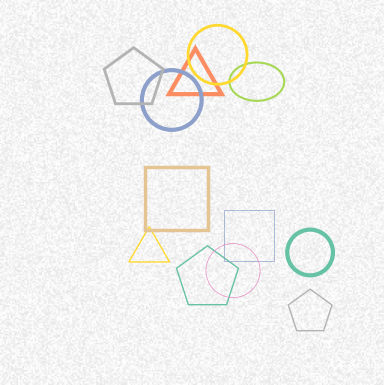[{"shape": "circle", "thickness": 3, "radius": 0.3, "center": [0.805, 0.344]}, {"shape": "pentagon", "thickness": 1, "radius": 0.42, "center": [0.539, 0.277]}, {"shape": "triangle", "thickness": 3, "radius": 0.4, "center": [0.507, 0.795]}, {"shape": "circle", "thickness": 3, "radius": 0.39, "center": [0.446, 0.74]}, {"shape": "square", "thickness": 0.5, "radius": 0.33, "center": [0.647, 0.388]}, {"shape": "circle", "thickness": 0.5, "radius": 0.35, "center": [0.605, 0.297]}, {"shape": "oval", "thickness": 1.5, "radius": 0.36, "center": [0.667, 0.788]}, {"shape": "triangle", "thickness": 1, "radius": 0.31, "center": [0.388, 0.35]}, {"shape": "circle", "thickness": 2, "radius": 0.38, "center": [0.565, 0.858]}, {"shape": "square", "thickness": 2.5, "radius": 0.41, "center": [0.458, 0.483]}, {"shape": "pentagon", "thickness": 2, "radius": 0.4, "center": [0.347, 0.796]}, {"shape": "pentagon", "thickness": 1, "radius": 0.3, "center": [0.806, 0.189]}]